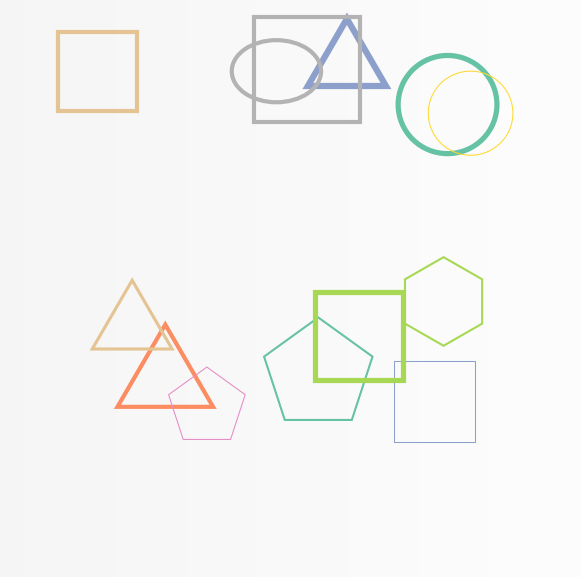[{"shape": "pentagon", "thickness": 1, "radius": 0.49, "center": [0.548, 0.351]}, {"shape": "circle", "thickness": 2.5, "radius": 0.42, "center": [0.77, 0.818]}, {"shape": "triangle", "thickness": 2, "radius": 0.47, "center": [0.284, 0.342]}, {"shape": "square", "thickness": 0.5, "radius": 0.35, "center": [0.748, 0.303]}, {"shape": "triangle", "thickness": 3, "radius": 0.39, "center": [0.597, 0.889]}, {"shape": "pentagon", "thickness": 0.5, "radius": 0.35, "center": [0.356, 0.294]}, {"shape": "hexagon", "thickness": 1, "radius": 0.38, "center": [0.763, 0.477]}, {"shape": "square", "thickness": 2.5, "radius": 0.38, "center": [0.617, 0.417]}, {"shape": "circle", "thickness": 0.5, "radius": 0.36, "center": [0.81, 0.803]}, {"shape": "triangle", "thickness": 1.5, "radius": 0.4, "center": [0.227, 0.434]}, {"shape": "square", "thickness": 2, "radius": 0.34, "center": [0.168, 0.875]}, {"shape": "square", "thickness": 2, "radius": 0.45, "center": [0.528, 0.879]}, {"shape": "oval", "thickness": 2, "radius": 0.38, "center": [0.476, 0.876]}]